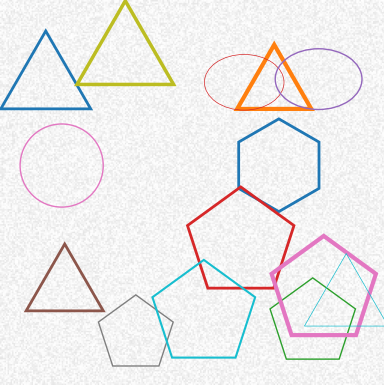[{"shape": "hexagon", "thickness": 2, "radius": 0.6, "center": [0.724, 0.571]}, {"shape": "triangle", "thickness": 2, "radius": 0.67, "center": [0.119, 0.785]}, {"shape": "triangle", "thickness": 3, "radius": 0.56, "center": [0.712, 0.773]}, {"shape": "pentagon", "thickness": 1, "radius": 0.58, "center": [0.812, 0.162]}, {"shape": "oval", "thickness": 0.5, "radius": 0.52, "center": [0.634, 0.786]}, {"shape": "pentagon", "thickness": 2, "radius": 0.73, "center": [0.625, 0.369]}, {"shape": "oval", "thickness": 1, "radius": 0.56, "center": [0.828, 0.794]}, {"shape": "triangle", "thickness": 2, "radius": 0.58, "center": [0.168, 0.25]}, {"shape": "pentagon", "thickness": 3, "radius": 0.71, "center": [0.841, 0.245]}, {"shape": "circle", "thickness": 1, "radius": 0.54, "center": [0.16, 0.57]}, {"shape": "pentagon", "thickness": 1, "radius": 0.51, "center": [0.353, 0.132]}, {"shape": "triangle", "thickness": 2.5, "radius": 0.72, "center": [0.325, 0.853]}, {"shape": "triangle", "thickness": 0.5, "radius": 0.63, "center": [0.899, 0.216]}, {"shape": "pentagon", "thickness": 1.5, "radius": 0.7, "center": [0.529, 0.185]}]